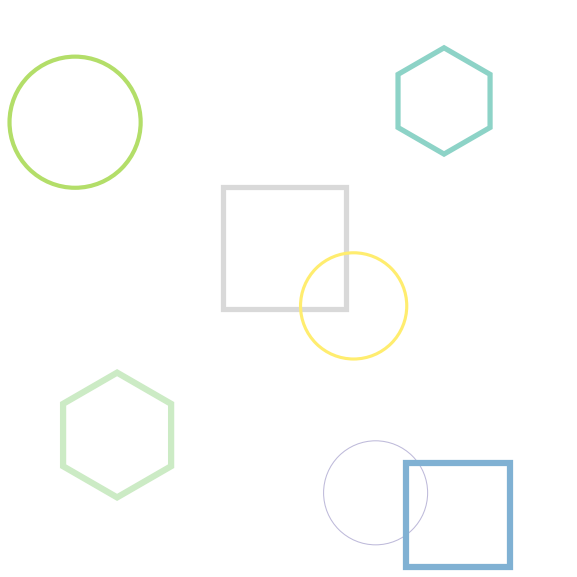[{"shape": "hexagon", "thickness": 2.5, "radius": 0.46, "center": [0.769, 0.824]}, {"shape": "circle", "thickness": 0.5, "radius": 0.45, "center": [0.65, 0.146]}, {"shape": "square", "thickness": 3, "radius": 0.45, "center": [0.793, 0.108]}, {"shape": "circle", "thickness": 2, "radius": 0.57, "center": [0.13, 0.788]}, {"shape": "square", "thickness": 2.5, "radius": 0.53, "center": [0.493, 0.57]}, {"shape": "hexagon", "thickness": 3, "radius": 0.54, "center": [0.203, 0.246]}, {"shape": "circle", "thickness": 1.5, "radius": 0.46, "center": [0.612, 0.469]}]